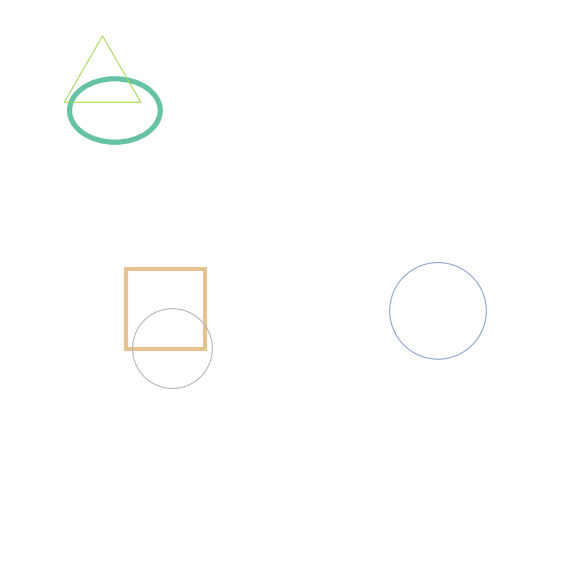[{"shape": "oval", "thickness": 2.5, "radius": 0.39, "center": [0.199, 0.808]}, {"shape": "circle", "thickness": 0.5, "radius": 0.42, "center": [0.758, 0.461]}, {"shape": "triangle", "thickness": 0.5, "radius": 0.38, "center": [0.178, 0.86]}, {"shape": "square", "thickness": 2, "radius": 0.34, "center": [0.287, 0.464]}, {"shape": "circle", "thickness": 0.5, "radius": 0.35, "center": [0.299, 0.396]}]